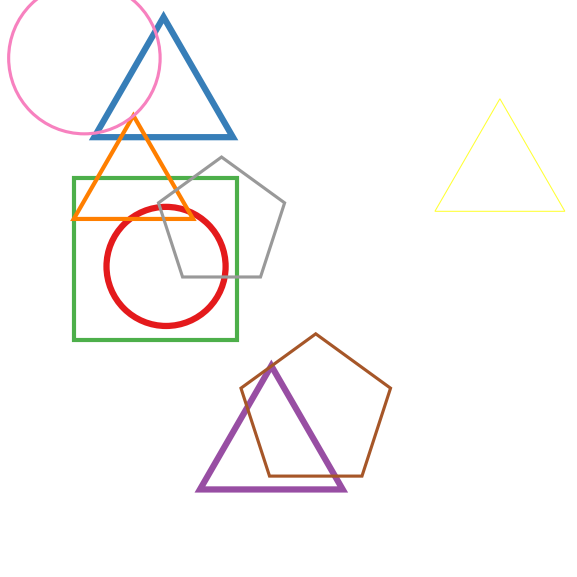[{"shape": "circle", "thickness": 3, "radius": 0.52, "center": [0.288, 0.538]}, {"shape": "triangle", "thickness": 3, "radius": 0.69, "center": [0.283, 0.831]}, {"shape": "square", "thickness": 2, "radius": 0.7, "center": [0.269, 0.551]}, {"shape": "triangle", "thickness": 3, "radius": 0.71, "center": [0.47, 0.223]}, {"shape": "triangle", "thickness": 2, "radius": 0.6, "center": [0.231, 0.68]}, {"shape": "triangle", "thickness": 0.5, "radius": 0.65, "center": [0.866, 0.698]}, {"shape": "pentagon", "thickness": 1.5, "radius": 0.68, "center": [0.547, 0.285]}, {"shape": "circle", "thickness": 1.5, "radius": 0.66, "center": [0.146, 0.899]}, {"shape": "pentagon", "thickness": 1.5, "radius": 0.57, "center": [0.384, 0.612]}]